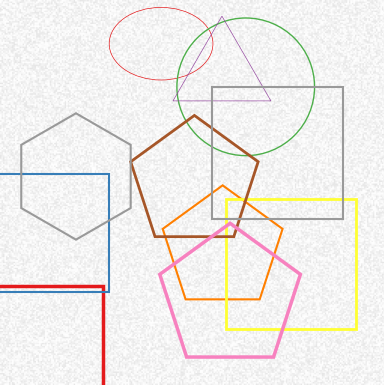[{"shape": "oval", "thickness": 0.5, "radius": 0.67, "center": [0.418, 0.886]}, {"shape": "square", "thickness": 2.5, "radius": 0.76, "center": [0.115, 0.106]}, {"shape": "square", "thickness": 1.5, "radius": 0.77, "center": [0.13, 0.395]}, {"shape": "circle", "thickness": 1, "radius": 0.89, "center": [0.638, 0.774]}, {"shape": "triangle", "thickness": 0.5, "radius": 0.73, "center": [0.576, 0.811]}, {"shape": "pentagon", "thickness": 1.5, "radius": 0.82, "center": [0.578, 0.355]}, {"shape": "square", "thickness": 2, "radius": 0.84, "center": [0.755, 0.315]}, {"shape": "pentagon", "thickness": 2, "radius": 0.87, "center": [0.505, 0.526]}, {"shape": "pentagon", "thickness": 2.5, "radius": 0.96, "center": [0.598, 0.228]}, {"shape": "hexagon", "thickness": 1.5, "radius": 0.82, "center": [0.197, 0.542]}, {"shape": "square", "thickness": 1.5, "radius": 0.86, "center": [0.721, 0.602]}]